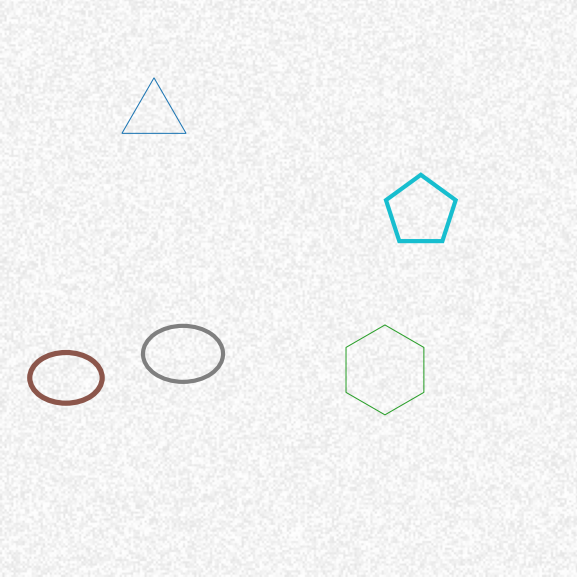[{"shape": "triangle", "thickness": 0.5, "radius": 0.32, "center": [0.267, 0.8]}, {"shape": "hexagon", "thickness": 0.5, "radius": 0.39, "center": [0.667, 0.359]}, {"shape": "oval", "thickness": 2.5, "radius": 0.31, "center": [0.114, 0.345]}, {"shape": "oval", "thickness": 2, "radius": 0.35, "center": [0.317, 0.386]}, {"shape": "pentagon", "thickness": 2, "radius": 0.32, "center": [0.729, 0.633]}]